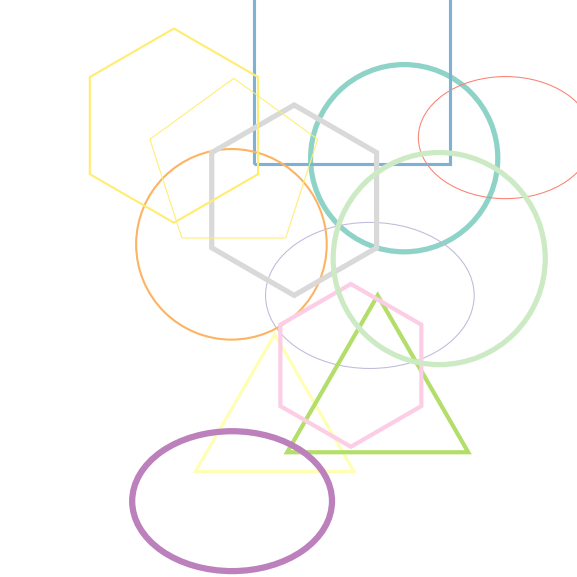[{"shape": "circle", "thickness": 2.5, "radius": 0.81, "center": [0.7, 0.725]}, {"shape": "triangle", "thickness": 1.5, "radius": 0.79, "center": [0.476, 0.262]}, {"shape": "oval", "thickness": 0.5, "radius": 0.9, "center": [0.64, 0.488]}, {"shape": "oval", "thickness": 0.5, "radius": 0.75, "center": [0.875, 0.761]}, {"shape": "square", "thickness": 1.5, "radius": 0.85, "center": [0.61, 0.886]}, {"shape": "circle", "thickness": 1, "radius": 0.83, "center": [0.401, 0.576]}, {"shape": "triangle", "thickness": 2, "radius": 0.91, "center": [0.654, 0.307]}, {"shape": "hexagon", "thickness": 2, "radius": 0.7, "center": [0.608, 0.366]}, {"shape": "hexagon", "thickness": 2.5, "radius": 0.82, "center": [0.509, 0.652]}, {"shape": "oval", "thickness": 3, "radius": 0.87, "center": [0.402, 0.131]}, {"shape": "circle", "thickness": 2.5, "radius": 0.92, "center": [0.761, 0.551]}, {"shape": "pentagon", "thickness": 0.5, "radius": 0.76, "center": [0.405, 0.711]}, {"shape": "hexagon", "thickness": 1, "radius": 0.84, "center": [0.301, 0.782]}]